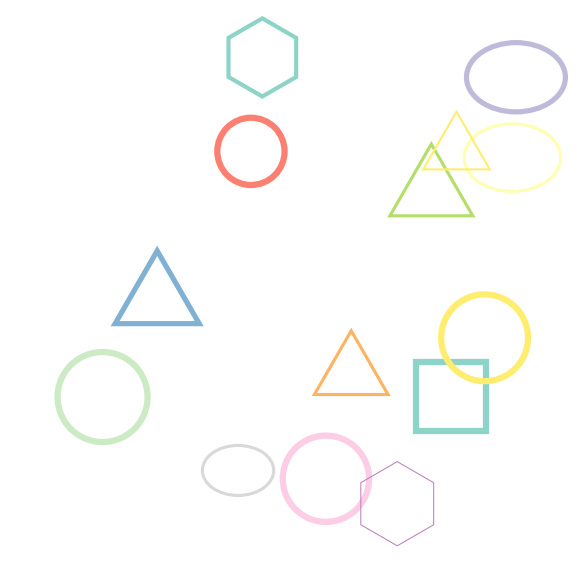[{"shape": "hexagon", "thickness": 2, "radius": 0.34, "center": [0.454, 0.9]}, {"shape": "square", "thickness": 3, "radius": 0.3, "center": [0.781, 0.312]}, {"shape": "oval", "thickness": 1.5, "radius": 0.42, "center": [0.887, 0.726]}, {"shape": "oval", "thickness": 2.5, "radius": 0.43, "center": [0.893, 0.865]}, {"shape": "circle", "thickness": 3, "radius": 0.29, "center": [0.435, 0.737]}, {"shape": "triangle", "thickness": 2.5, "radius": 0.42, "center": [0.272, 0.481]}, {"shape": "triangle", "thickness": 1.5, "radius": 0.37, "center": [0.608, 0.353]}, {"shape": "triangle", "thickness": 1.5, "radius": 0.41, "center": [0.747, 0.667]}, {"shape": "circle", "thickness": 3, "radius": 0.37, "center": [0.564, 0.17]}, {"shape": "oval", "thickness": 1.5, "radius": 0.31, "center": [0.412, 0.185]}, {"shape": "hexagon", "thickness": 0.5, "radius": 0.36, "center": [0.688, 0.127]}, {"shape": "circle", "thickness": 3, "radius": 0.39, "center": [0.178, 0.312]}, {"shape": "circle", "thickness": 3, "radius": 0.38, "center": [0.839, 0.414]}, {"shape": "triangle", "thickness": 1, "radius": 0.33, "center": [0.79, 0.739]}]